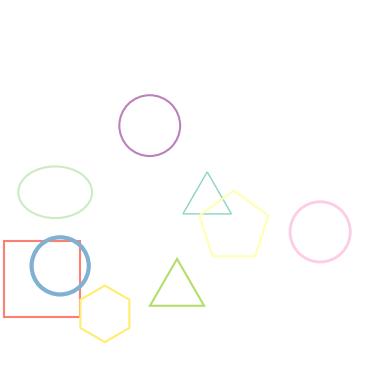[{"shape": "triangle", "thickness": 1, "radius": 0.36, "center": [0.538, 0.481]}, {"shape": "pentagon", "thickness": 1.5, "radius": 0.47, "center": [0.607, 0.411]}, {"shape": "square", "thickness": 1.5, "radius": 0.49, "center": [0.109, 0.276]}, {"shape": "circle", "thickness": 3, "radius": 0.37, "center": [0.156, 0.309]}, {"shape": "triangle", "thickness": 1.5, "radius": 0.41, "center": [0.46, 0.246]}, {"shape": "circle", "thickness": 2, "radius": 0.39, "center": [0.832, 0.398]}, {"shape": "circle", "thickness": 1.5, "radius": 0.39, "center": [0.389, 0.674]}, {"shape": "oval", "thickness": 1.5, "radius": 0.48, "center": [0.143, 0.501]}, {"shape": "hexagon", "thickness": 1.5, "radius": 0.37, "center": [0.272, 0.185]}]